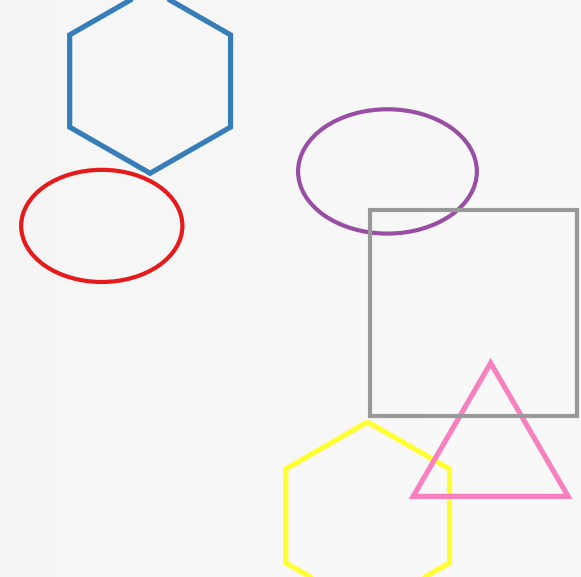[{"shape": "oval", "thickness": 2, "radius": 0.69, "center": [0.175, 0.608]}, {"shape": "hexagon", "thickness": 2.5, "radius": 0.8, "center": [0.258, 0.859]}, {"shape": "oval", "thickness": 2, "radius": 0.77, "center": [0.667, 0.702]}, {"shape": "hexagon", "thickness": 2.5, "radius": 0.81, "center": [0.632, 0.106]}, {"shape": "triangle", "thickness": 2.5, "radius": 0.77, "center": [0.844, 0.217]}, {"shape": "square", "thickness": 2, "radius": 0.89, "center": [0.815, 0.457]}]